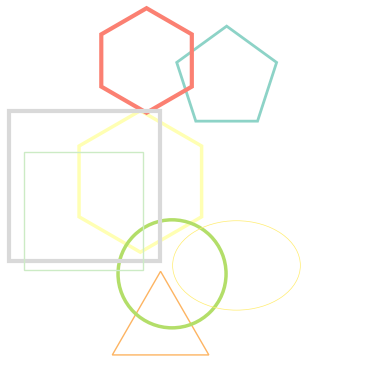[{"shape": "pentagon", "thickness": 2, "radius": 0.68, "center": [0.589, 0.796]}, {"shape": "hexagon", "thickness": 2.5, "radius": 0.92, "center": [0.364, 0.529]}, {"shape": "hexagon", "thickness": 3, "radius": 0.68, "center": [0.381, 0.843]}, {"shape": "triangle", "thickness": 1, "radius": 0.72, "center": [0.417, 0.15]}, {"shape": "circle", "thickness": 2.5, "radius": 0.7, "center": [0.447, 0.289]}, {"shape": "square", "thickness": 3, "radius": 0.98, "center": [0.22, 0.517]}, {"shape": "square", "thickness": 1, "radius": 0.77, "center": [0.217, 0.452]}, {"shape": "oval", "thickness": 0.5, "radius": 0.83, "center": [0.614, 0.311]}]